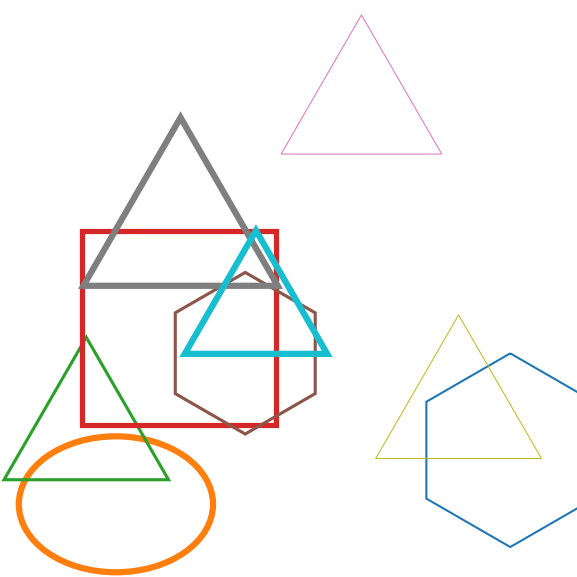[{"shape": "hexagon", "thickness": 1, "radius": 0.84, "center": [0.884, 0.22]}, {"shape": "oval", "thickness": 3, "radius": 0.84, "center": [0.201, 0.126]}, {"shape": "triangle", "thickness": 1.5, "radius": 0.82, "center": [0.149, 0.251]}, {"shape": "square", "thickness": 2.5, "radius": 0.84, "center": [0.311, 0.432]}, {"shape": "hexagon", "thickness": 1.5, "radius": 0.7, "center": [0.425, 0.387]}, {"shape": "triangle", "thickness": 0.5, "radius": 0.8, "center": [0.626, 0.813]}, {"shape": "triangle", "thickness": 3, "radius": 0.97, "center": [0.313, 0.601]}, {"shape": "triangle", "thickness": 0.5, "radius": 0.83, "center": [0.794, 0.288]}, {"shape": "triangle", "thickness": 3, "radius": 0.71, "center": [0.443, 0.458]}]